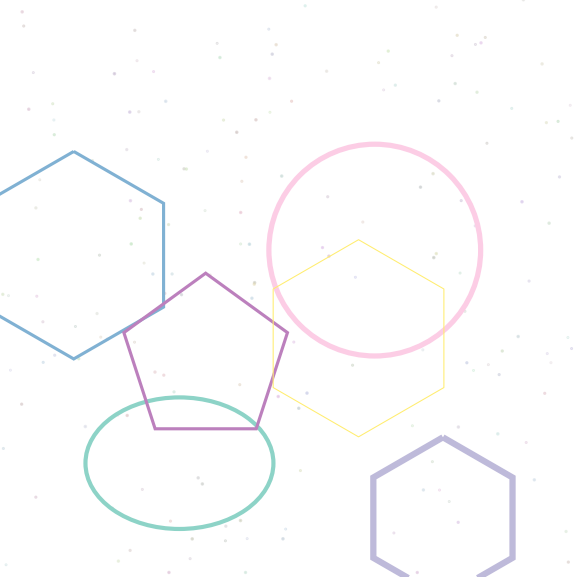[{"shape": "oval", "thickness": 2, "radius": 0.81, "center": [0.311, 0.197]}, {"shape": "hexagon", "thickness": 3, "radius": 0.7, "center": [0.767, 0.103]}, {"shape": "hexagon", "thickness": 1.5, "radius": 0.9, "center": [0.128, 0.557]}, {"shape": "circle", "thickness": 2.5, "radius": 0.92, "center": [0.649, 0.566]}, {"shape": "pentagon", "thickness": 1.5, "radius": 0.74, "center": [0.356, 0.377]}, {"shape": "hexagon", "thickness": 0.5, "radius": 0.85, "center": [0.621, 0.413]}]